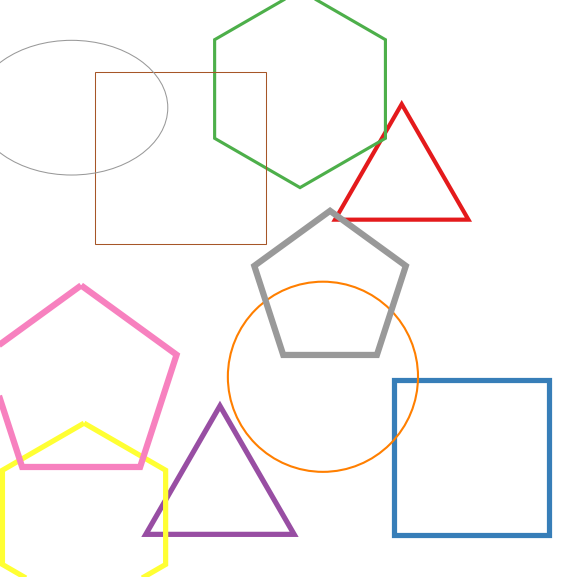[{"shape": "triangle", "thickness": 2, "radius": 0.67, "center": [0.696, 0.685]}, {"shape": "square", "thickness": 2.5, "radius": 0.67, "center": [0.817, 0.207]}, {"shape": "hexagon", "thickness": 1.5, "radius": 0.85, "center": [0.52, 0.845]}, {"shape": "triangle", "thickness": 2.5, "radius": 0.74, "center": [0.381, 0.148]}, {"shape": "circle", "thickness": 1, "radius": 0.82, "center": [0.559, 0.347]}, {"shape": "hexagon", "thickness": 2.5, "radius": 0.82, "center": [0.146, 0.103]}, {"shape": "square", "thickness": 0.5, "radius": 0.74, "center": [0.313, 0.726]}, {"shape": "pentagon", "thickness": 3, "radius": 0.87, "center": [0.14, 0.331]}, {"shape": "oval", "thickness": 0.5, "radius": 0.83, "center": [0.124, 0.813]}, {"shape": "pentagon", "thickness": 3, "radius": 0.69, "center": [0.572, 0.496]}]